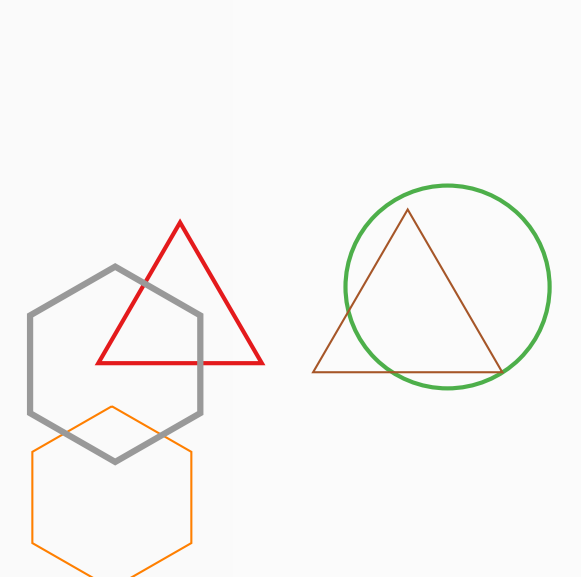[{"shape": "triangle", "thickness": 2, "radius": 0.81, "center": [0.31, 0.451]}, {"shape": "circle", "thickness": 2, "radius": 0.88, "center": [0.77, 0.502]}, {"shape": "hexagon", "thickness": 1, "radius": 0.79, "center": [0.192, 0.138]}, {"shape": "triangle", "thickness": 1, "radius": 0.94, "center": [0.701, 0.449]}, {"shape": "hexagon", "thickness": 3, "radius": 0.85, "center": [0.198, 0.368]}]